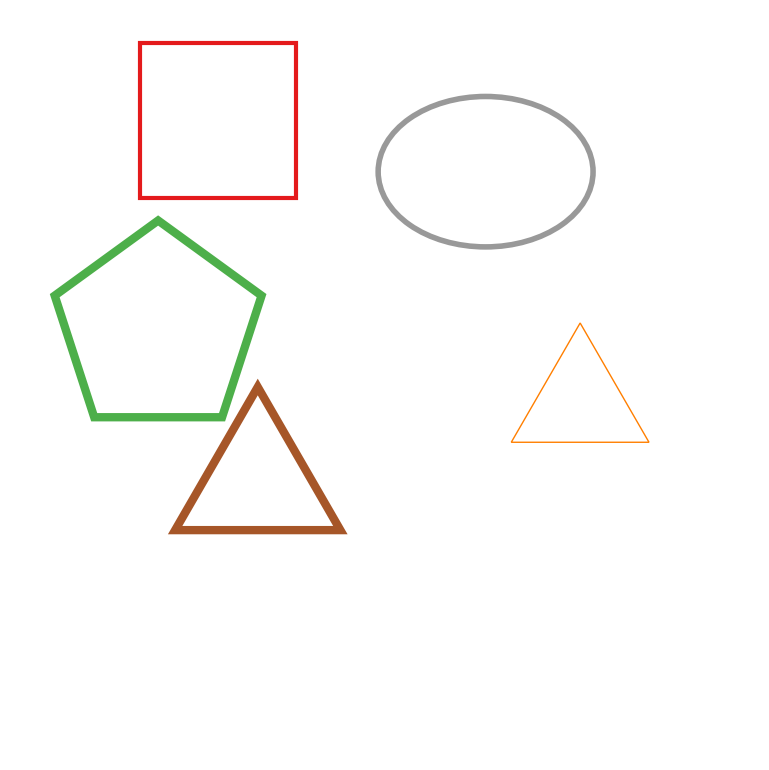[{"shape": "square", "thickness": 1.5, "radius": 0.5, "center": [0.283, 0.844]}, {"shape": "pentagon", "thickness": 3, "radius": 0.71, "center": [0.205, 0.572]}, {"shape": "triangle", "thickness": 0.5, "radius": 0.52, "center": [0.753, 0.477]}, {"shape": "triangle", "thickness": 3, "radius": 0.62, "center": [0.335, 0.373]}, {"shape": "oval", "thickness": 2, "radius": 0.7, "center": [0.631, 0.777]}]